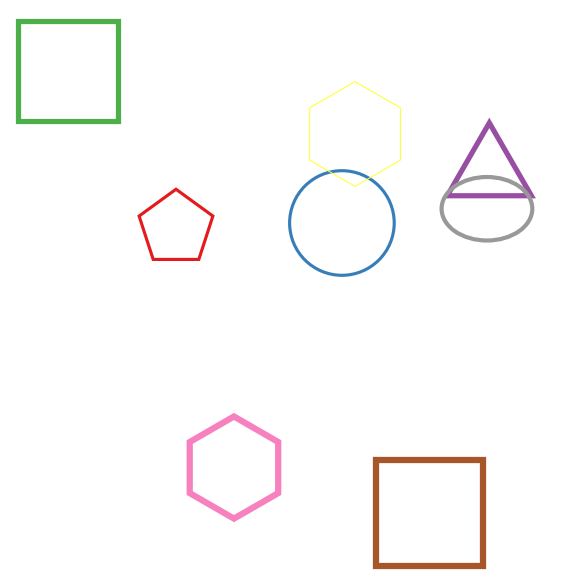[{"shape": "pentagon", "thickness": 1.5, "radius": 0.34, "center": [0.305, 0.604]}, {"shape": "circle", "thickness": 1.5, "radius": 0.45, "center": [0.592, 0.613]}, {"shape": "square", "thickness": 2.5, "radius": 0.43, "center": [0.117, 0.876]}, {"shape": "triangle", "thickness": 2.5, "radius": 0.42, "center": [0.847, 0.702]}, {"shape": "hexagon", "thickness": 0.5, "radius": 0.45, "center": [0.615, 0.767]}, {"shape": "square", "thickness": 3, "radius": 0.46, "center": [0.744, 0.111]}, {"shape": "hexagon", "thickness": 3, "radius": 0.44, "center": [0.405, 0.19]}, {"shape": "oval", "thickness": 2, "radius": 0.39, "center": [0.843, 0.638]}]